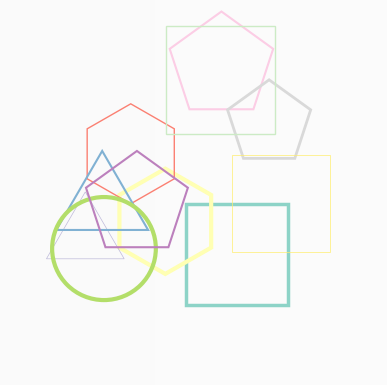[{"shape": "square", "thickness": 2.5, "radius": 0.65, "center": [0.612, 0.338]}, {"shape": "hexagon", "thickness": 3, "radius": 0.68, "center": [0.427, 0.425]}, {"shape": "triangle", "thickness": 0.5, "radius": 0.58, "center": [0.22, 0.386]}, {"shape": "hexagon", "thickness": 1, "radius": 0.65, "center": [0.337, 0.601]}, {"shape": "triangle", "thickness": 1.5, "radius": 0.68, "center": [0.264, 0.471]}, {"shape": "circle", "thickness": 3, "radius": 0.67, "center": [0.268, 0.354]}, {"shape": "pentagon", "thickness": 1.5, "radius": 0.7, "center": [0.571, 0.83]}, {"shape": "pentagon", "thickness": 2, "radius": 0.56, "center": [0.694, 0.68]}, {"shape": "pentagon", "thickness": 1.5, "radius": 0.69, "center": [0.353, 0.47]}, {"shape": "square", "thickness": 1, "radius": 0.7, "center": [0.569, 0.792]}, {"shape": "square", "thickness": 0.5, "radius": 0.63, "center": [0.726, 0.471]}]